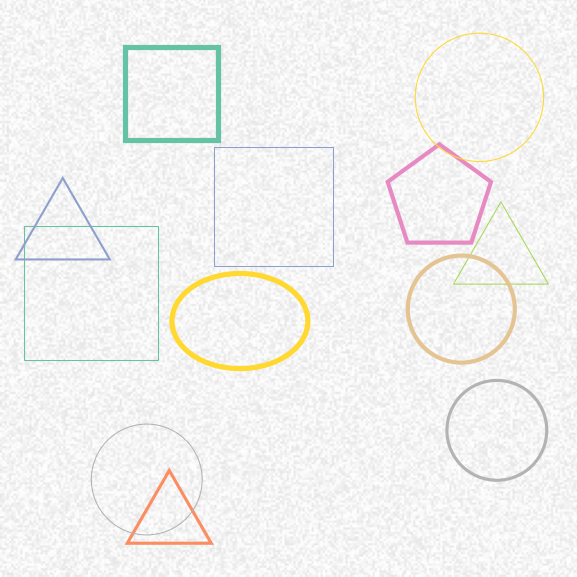[{"shape": "square", "thickness": 2.5, "radius": 0.4, "center": [0.297, 0.837]}, {"shape": "square", "thickness": 0.5, "radius": 0.58, "center": [0.157, 0.492]}, {"shape": "triangle", "thickness": 1.5, "radius": 0.42, "center": [0.293, 0.1]}, {"shape": "square", "thickness": 0.5, "radius": 0.52, "center": [0.474, 0.642]}, {"shape": "triangle", "thickness": 1, "radius": 0.47, "center": [0.109, 0.597]}, {"shape": "pentagon", "thickness": 2, "radius": 0.47, "center": [0.761, 0.655]}, {"shape": "triangle", "thickness": 0.5, "radius": 0.47, "center": [0.867, 0.555]}, {"shape": "circle", "thickness": 0.5, "radius": 0.56, "center": [0.83, 0.831]}, {"shape": "oval", "thickness": 2.5, "radius": 0.59, "center": [0.415, 0.443]}, {"shape": "circle", "thickness": 2, "radius": 0.46, "center": [0.799, 0.464]}, {"shape": "circle", "thickness": 0.5, "radius": 0.48, "center": [0.254, 0.169]}, {"shape": "circle", "thickness": 1.5, "radius": 0.43, "center": [0.86, 0.254]}]